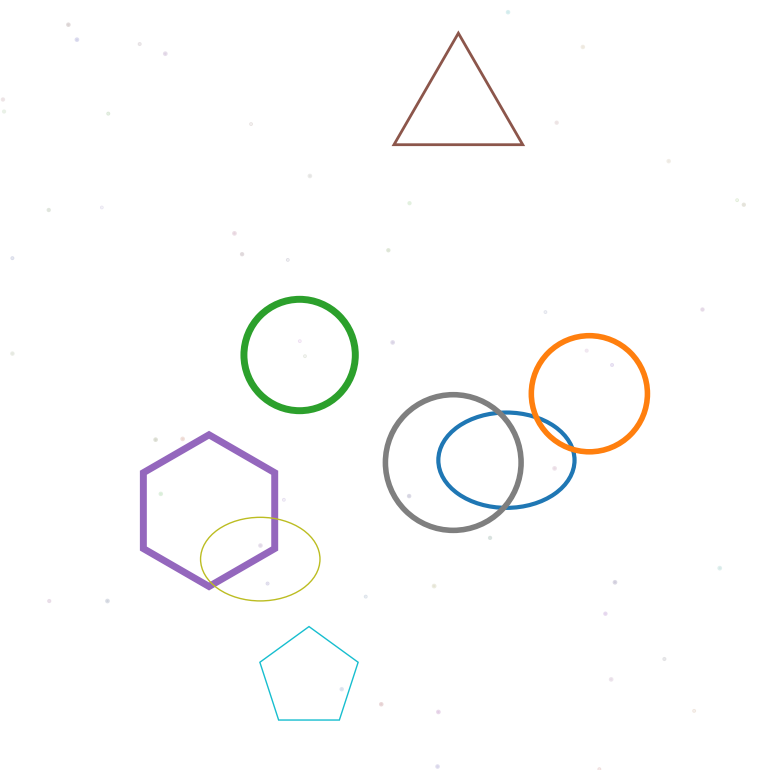[{"shape": "oval", "thickness": 1.5, "radius": 0.44, "center": [0.658, 0.402]}, {"shape": "circle", "thickness": 2, "radius": 0.38, "center": [0.765, 0.489]}, {"shape": "circle", "thickness": 2.5, "radius": 0.36, "center": [0.389, 0.539]}, {"shape": "hexagon", "thickness": 2.5, "radius": 0.49, "center": [0.271, 0.337]}, {"shape": "triangle", "thickness": 1, "radius": 0.48, "center": [0.595, 0.86]}, {"shape": "circle", "thickness": 2, "radius": 0.44, "center": [0.589, 0.399]}, {"shape": "oval", "thickness": 0.5, "radius": 0.39, "center": [0.338, 0.274]}, {"shape": "pentagon", "thickness": 0.5, "radius": 0.34, "center": [0.401, 0.119]}]